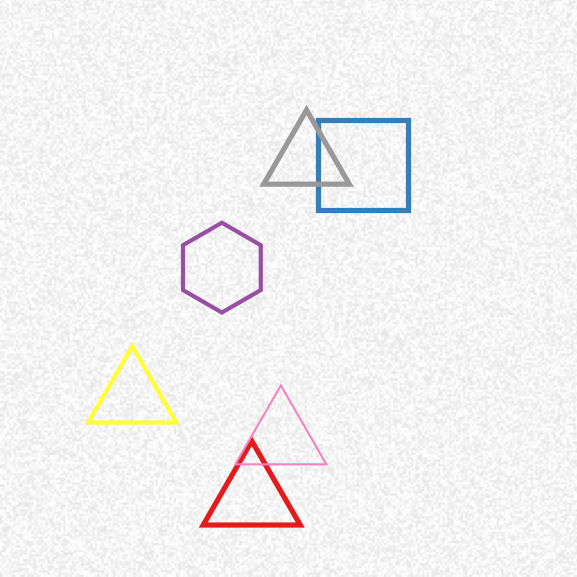[{"shape": "triangle", "thickness": 2.5, "radius": 0.49, "center": [0.436, 0.139]}, {"shape": "square", "thickness": 2.5, "radius": 0.39, "center": [0.629, 0.714]}, {"shape": "hexagon", "thickness": 2, "radius": 0.39, "center": [0.384, 0.536]}, {"shape": "triangle", "thickness": 2, "radius": 0.44, "center": [0.229, 0.312]}, {"shape": "triangle", "thickness": 1, "radius": 0.46, "center": [0.486, 0.241]}, {"shape": "triangle", "thickness": 2.5, "radius": 0.43, "center": [0.531, 0.723]}]